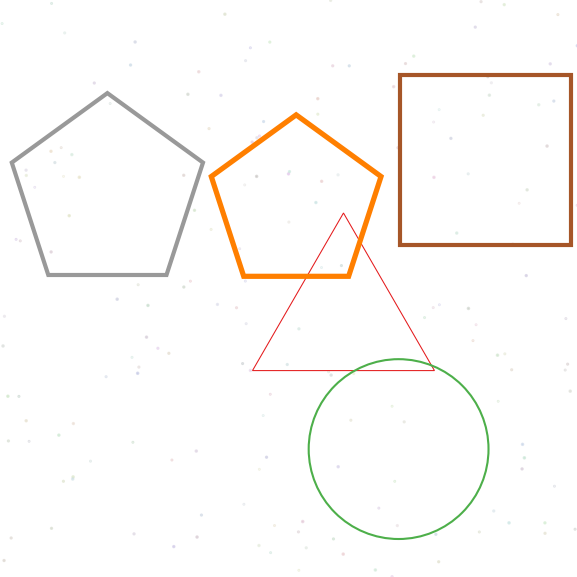[{"shape": "triangle", "thickness": 0.5, "radius": 0.91, "center": [0.595, 0.448]}, {"shape": "circle", "thickness": 1, "radius": 0.78, "center": [0.69, 0.221]}, {"shape": "pentagon", "thickness": 2.5, "radius": 0.77, "center": [0.513, 0.646]}, {"shape": "square", "thickness": 2, "radius": 0.74, "center": [0.841, 0.722]}, {"shape": "pentagon", "thickness": 2, "radius": 0.87, "center": [0.186, 0.664]}]